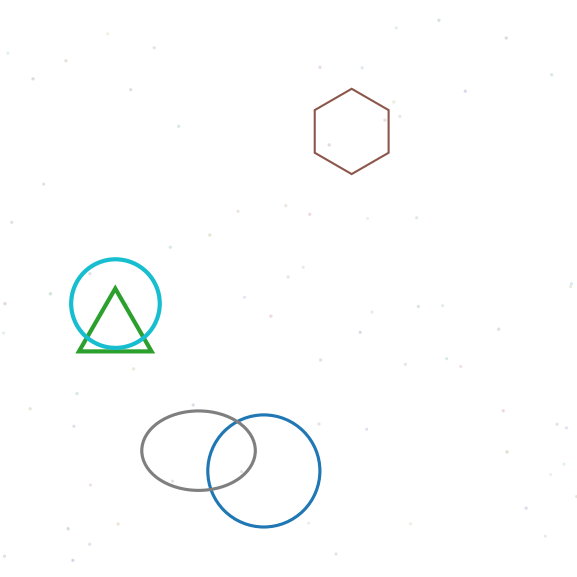[{"shape": "circle", "thickness": 1.5, "radius": 0.49, "center": [0.457, 0.184]}, {"shape": "triangle", "thickness": 2, "radius": 0.36, "center": [0.2, 0.427]}, {"shape": "hexagon", "thickness": 1, "radius": 0.37, "center": [0.609, 0.772]}, {"shape": "oval", "thickness": 1.5, "radius": 0.49, "center": [0.344, 0.219]}, {"shape": "circle", "thickness": 2, "radius": 0.38, "center": [0.2, 0.473]}]